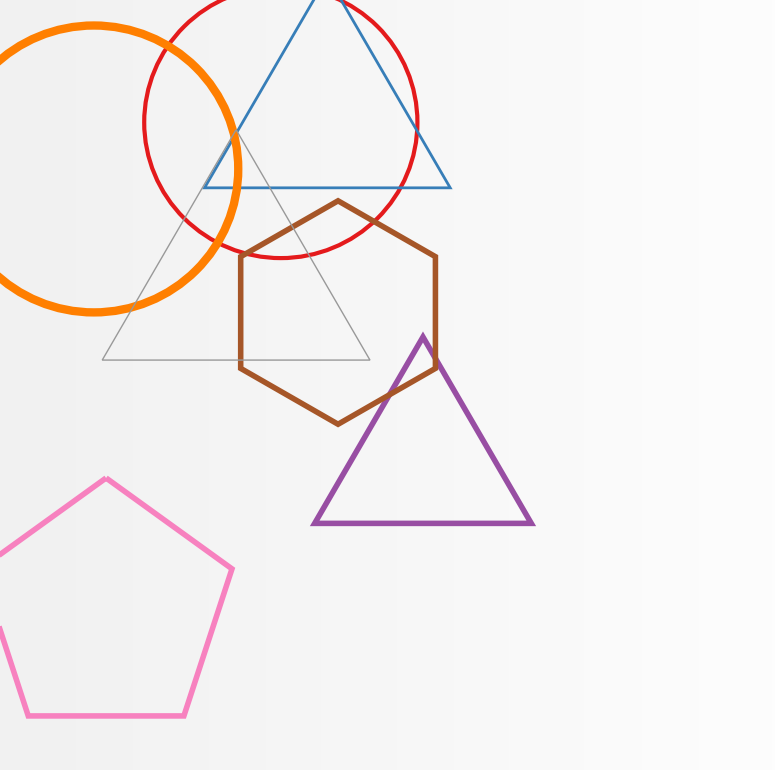[{"shape": "circle", "thickness": 1.5, "radius": 0.88, "center": [0.362, 0.841]}, {"shape": "triangle", "thickness": 1, "radius": 0.92, "center": [0.422, 0.848]}, {"shape": "triangle", "thickness": 2, "radius": 0.81, "center": [0.546, 0.401]}, {"shape": "circle", "thickness": 3, "radius": 0.93, "center": [0.121, 0.781]}, {"shape": "hexagon", "thickness": 2, "radius": 0.73, "center": [0.436, 0.594]}, {"shape": "pentagon", "thickness": 2, "radius": 0.85, "center": [0.137, 0.208]}, {"shape": "triangle", "thickness": 0.5, "radius": 1.0, "center": [0.305, 0.632]}]